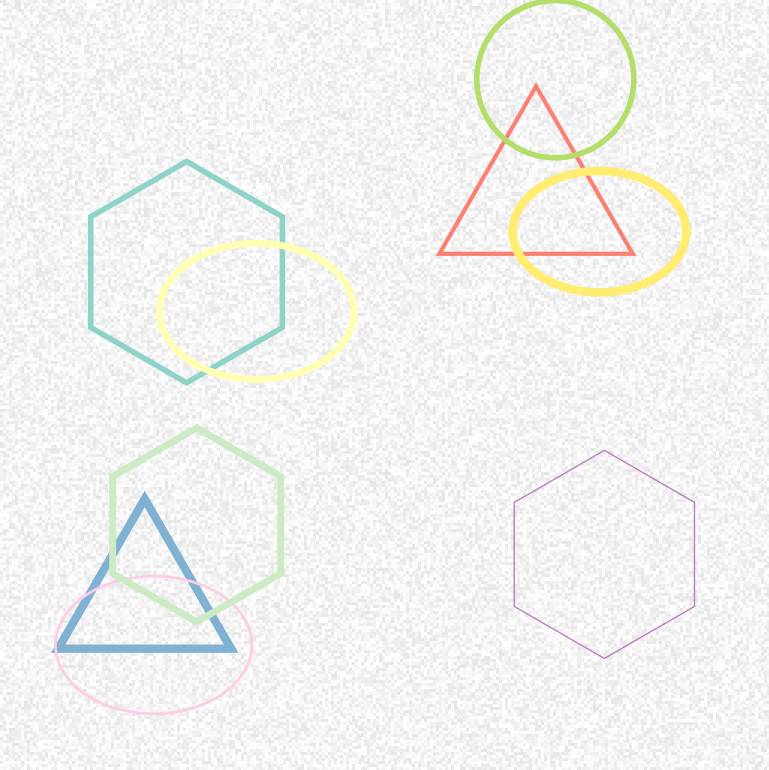[{"shape": "hexagon", "thickness": 2, "radius": 0.72, "center": [0.242, 0.647]}, {"shape": "oval", "thickness": 2.5, "radius": 0.63, "center": [0.333, 0.596]}, {"shape": "triangle", "thickness": 1.5, "radius": 0.73, "center": [0.696, 0.743]}, {"shape": "triangle", "thickness": 3, "radius": 0.65, "center": [0.188, 0.222]}, {"shape": "circle", "thickness": 2, "radius": 0.51, "center": [0.721, 0.897]}, {"shape": "oval", "thickness": 1, "radius": 0.64, "center": [0.2, 0.162]}, {"shape": "hexagon", "thickness": 0.5, "radius": 0.68, "center": [0.785, 0.28]}, {"shape": "hexagon", "thickness": 2.5, "radius": 0.63, "center": [0.255, 0.318]}, {"shape": "oval", "thickness": 3, "radius": 0.56, "center": [0.778, 0.699]}]